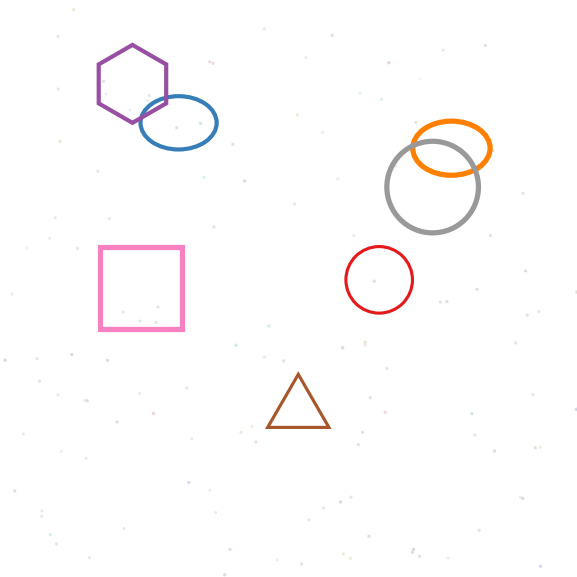[{"shape": "circle", "thickness": 1.5, "radius": 0.29, "center": [0.657, 0.515]}, {"shape": "oval", "thickness": 2, "radius": 0.33, "center": [0.309, 0.786]}, {"shape": "hexagon", "thickness": 2, "radius": 0.34, "center": [0.229, 0.854]}, {"shape": "oval", "thickness": 2.5, "radius": 0.33, "center": [0.782, 0.742]}, {"shape": "triangle", "thickness": 1.5, "radius": 0.31, "center": [0.517, 0.29]}, {"shape": "square", "thickness": 2.5, "radius": 0.36, "center": [0.245, 0.501]}, {"shape": "circle", "thickness": 2.5, "radius": 0.4, "center": [0.749, 0.675]}]